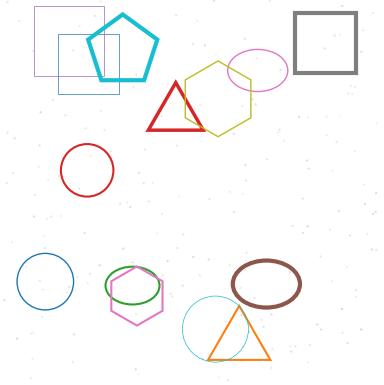[{"shape": "square", "thickness": 0.5, "radius": 0.39, "center": [0.229, 0.834]}, {"shape": "circle", "thickness": 1, "radius": 0.37, "center": [0.118, 0.268]}, {"shape": "triangle", "thickness": 1.5, "radius": 0.47, "center": [0.621, 0.112]}, {"shape": "oval", "thickness": 1.5, "radius": 0.35, "center": [0.344, 0.258]}, {"shape": "triangle", "thickness": 2.5, "radius": 0.41, "center": [0.457, 0.703]}, {"shape": "circle", "thickness": 1.5, "radius": 0.34, "center": [0.226, 0.558]}, {"shape": "square", "thickness": 0.5, "radius": 0.46, "center": [0.18, 0.894]}, {"shape": "oval", "thickness": 3, "radius": 0.44, "center": [0.692, 0.262]}, {"shape": "oval", "thickness": 1, "radius": 0.39, "center": [0.669, 0.817]}, {"shape": "hexagon", "thickness": 1.5, "radius": 0.38, "center": [0.356, 0.231]}, {"shape": "square", "thickness": 3, "radius": 0.39, "center": [0.846, 0.888]}, {"shape": "hexagon", "thickness": 1, "radius": 0.49, "center": [0.566, 0.743]}, {"shape": "pentagon", "thickness": 3, "radius": 0.47, "center": [0.319, 0.868]}, {"shape": "circle", "thickness": 0.5, "radius": 0.43, "center": [0.56, 0.145]}]